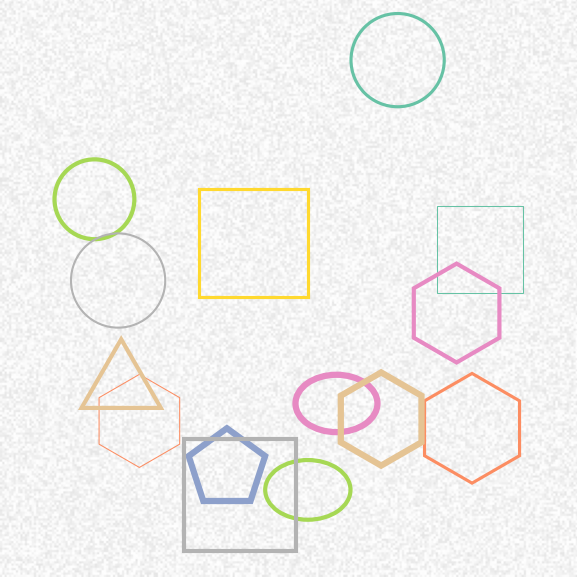[{"shape": "square", "thickness": 0.5, "radius": 0.38, "center": [0.831, 0.567]}, {"shape": "circle", "thickness": 1.5, "radius": 0.4, "center": [0.689, 0.895]}, {"shape": "hexagon", "thickness": 0.5, "radius": 0.4, "center": [0.241, 0.27]}, {"shape": "hexagon", "thickness": 1.5, "radius": 0.47, "center": [0.817, 0.258]}, {"shape": "pentagon", "thickness": 3, "radius": 0.35, "center": [0.393, 0.188]}, {"shape": "hexagon", "thickness": 2, "radius": 0.43, "center": [0.791, 0.457]}, {"shape": "oval", "thickness": 3, "radius": 0.35, "center": [0.583, 0.301]}, {"shape": "oval", "thickness": 2, "radius": 0.37, "center": [0.533, 0.151]}, {"shape": "circle", "thickness": 2, "radius": 0.35, "center": [0.164, 0.654]}, {"shape": "square", "thickness": 1.5, "radius": 0.47, "center": [0.439, 0.579]}, {"shape": "triangle", "thickness": 2, "radius": 0.4, "center": [0.21, 0.332]}, {"shape": "hexagon", "thickness": 3, "radius": 0.4, "center": [0.66, 0.274]}, {"shape": "square", "thickness": 2, "radius": 0.48, "center": [0.416, 0.142]}, {"shape": "circle", "thickness": 1, "radius": 0.41, "center": [0.205, 0.513]}]